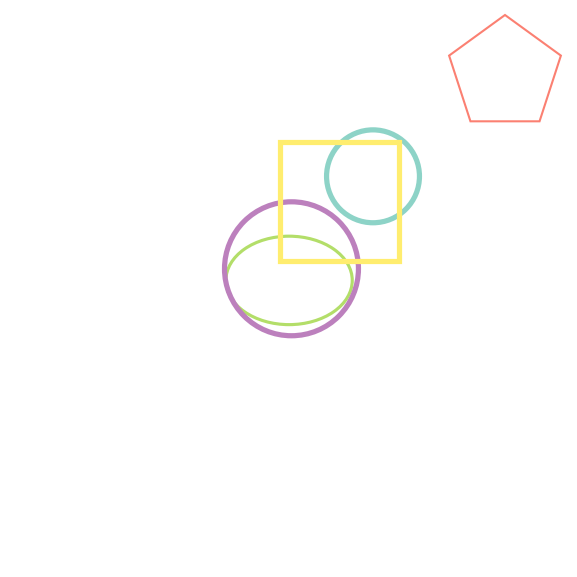[{"shape": "circle", "thickness": 2.5, "radius": 0.4, "center": [0.646, 0.694]}, {"shape": "pentagon", "thickness": 1, "radius": 0.51, "center": [0.874, 0.871]}, {"shape": "oval", "thickness": 1.5, "radius": 0.55, "center": [0.501, 0.514]}, {"shape": "circle", "thickness": 2.5, "radius": 0.58, "center": [0.505, 0.534]}, {"shape": "square", "thickness": 2.5, "radius": 0.51, "center": [0.588, 0.65]}]